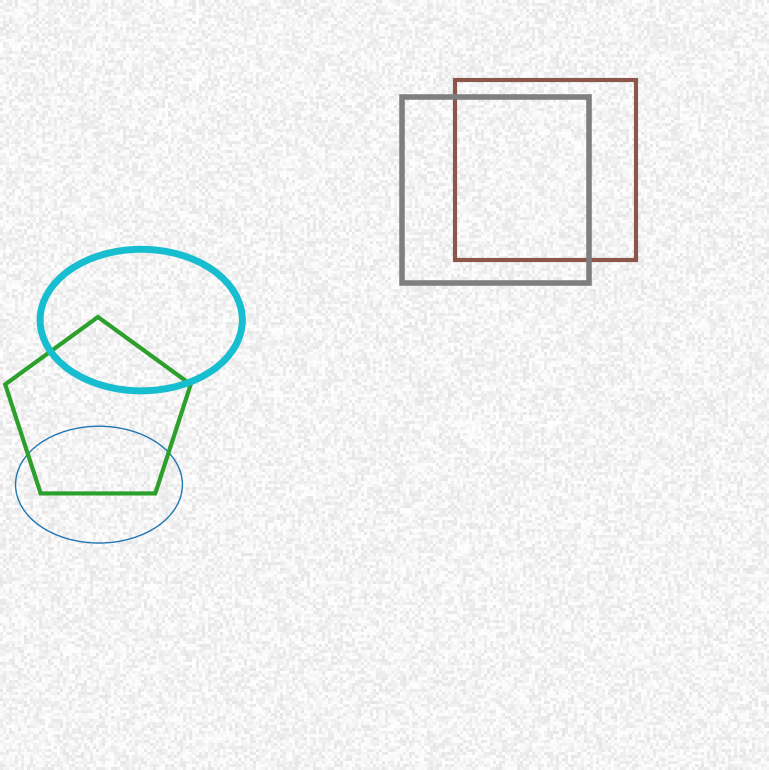[{"shape": "oval", "thickness": 0.5, "radius": 0.54, "center": [0.129, 0.371]}, {"shape": "pentagon", "thickness": 1.5, "radius": 0.63, "center": [0.127, 0.462]}, {"shape": "square", "thickness": 1.5, "radius": 0.59, "center": [0.708, 0.779]}, {"shape": "square", "thickness": 2, "radius": 0.6, "center": [0.644, 0.754]}, {"shape": "oval", "thickness": 2.5, "radius": 0.66, "center": [0.183, 0.584]}]